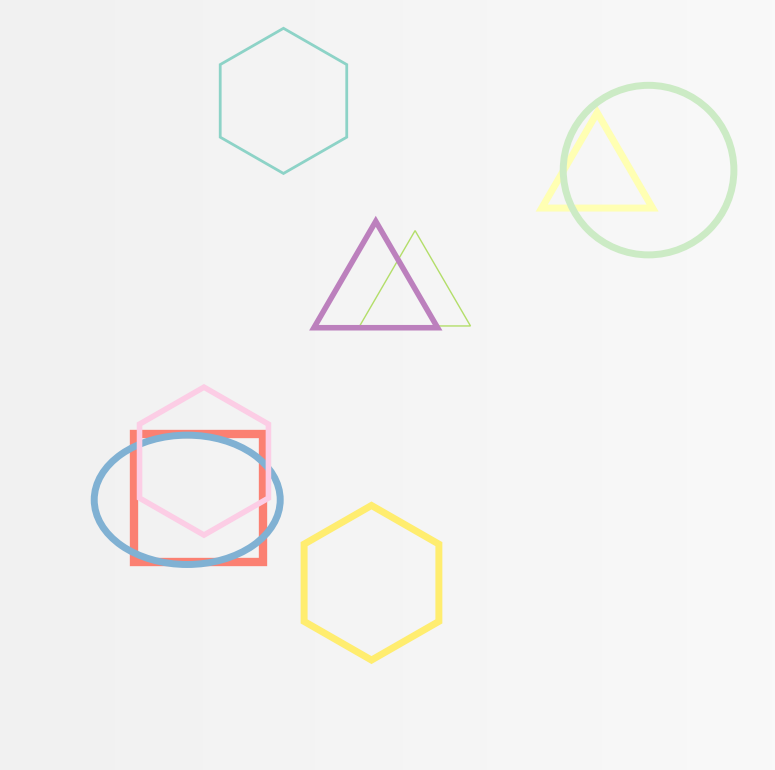[{"shape": "hexagon", "thickness": 1, "radius": 0.47, "center": [0.366, 0.869]}, {"shape": "triangle", "thickness": 2.5, "radius": 0.41, "center": [0.771, 0.771]}, {"shape": "square", "thickness": 3, "radius": 0.42, "center": [0.257, 0.353]}, {"shape": "oval", "thickness": 2.5, "radius": 0.6, "center": [0.242, 0.351]}, {"shape": "triangle", "thickness": 0.5, "radius": 0.41, "center": [0.536, 0.618]}, {"shape": "hexagon", "thickness": 2, "radius": 0.48, "center": [0.263, 0.401]}, {"shape": "triangle", "thickness": 2, "radius": 0.46, "center": [0.485, 0.62]}, {"shape": "circle", "thickness": 2.5, "radius": 0.55, "center": [0.837, 0.779]}, {"shape": "hexagon", "thickness": 2.5, "radius": 0.5, "center": [0.479, 0.243]}]